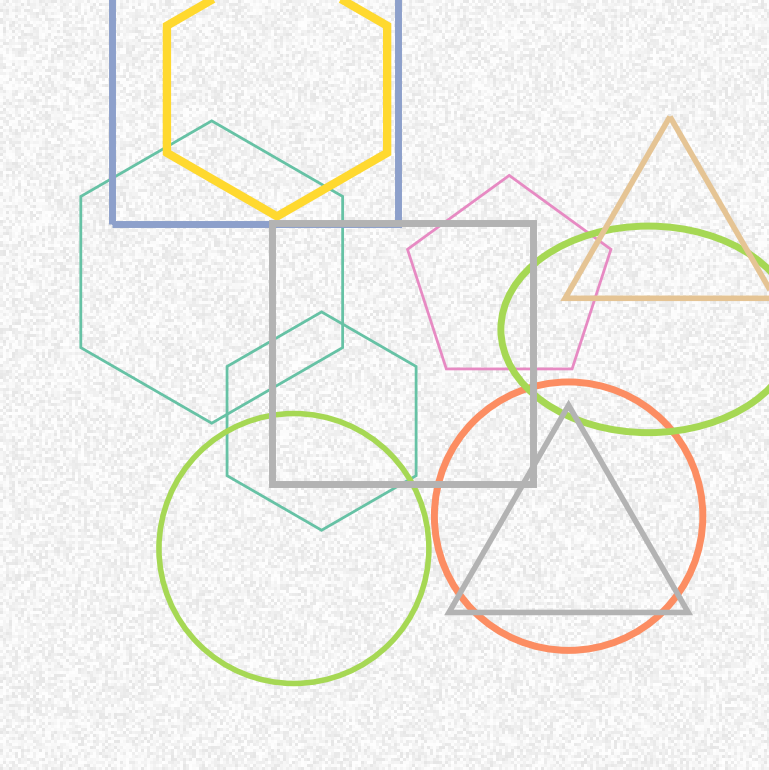[{"shape": "hexagon", "thickness": 1, "radius": 0.98, "center": [0.275, 0.647]}, {"shape": "hexagon", "thickness": 1, "radius": 0.71, "center": [0.418, 0.453]}, {"shape": "circle", "thickness": 2.5, "radius": 0.87, "center": [0.738, 0.33]}, {"shape": "square", "thickness": 2.5, "radius": 0.93, "center": [0.331, 0.894]}, {"shape": "pentagon", "thickness": 1, "radius": 0.69, "center": [0.661, 0.633]}, {"shape": "circle", "thickness": 2, "radius": 0.88, "center": [0.382, 0.288]}, {"shape": "oval", "thickness": 2.5, "radius": 0.96, "center": [0.842, 0.572]}, {"shape": "hexagon", "thickness": 3, "radius": 0.83, "center": [0.36, 0.884]}, {"shape": "triangle", "thickness": 2, "radius": 0.79, "center": [0.87, 0.691]}, {"shape": "triangle", "thickness": 2, "radius": 0.9, "center": [0.738, 0.294]}, {"shape": "square", "thickness": 2.5, "radius": 0.85, "center": [0.523, 0.541]}]